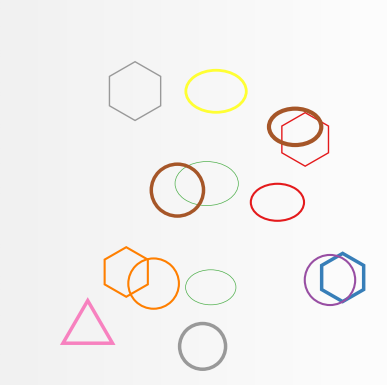[{"shape": "oval", "thickness": 1.5, "radius": 0.34, "center": [0.716, 0.475]}, {"shape": "hexagon", "thickness": 1, "radius": 0.35, "center": [0.788, 0.638]}, {"shape": "hexagon", "thickness": 2.5, "radius": 0.31, "center": [0.884, 0.279]}, {"shape": "oval", "thickness": 0.5, "radius": 0.32, "center": [0.544, 0.254]}, {"shape": "oval", "thickness": 0.5, "radius": 0.41, "center": [0.533, 0.523]}, {"shape": "circle", "thickness": 1.5, "radius": 0.33, "center": [0.852, 0.273]}, {"shape": "hexagon", "thickness": 1.5, "radius": 0.32, "center": [0.326, 0.294]}, {"shape": "circle", "thickness": 1.5, "radius": 0.33, "center": [0.396, 0.263]}, {"shape": "oval", "thickness": 2, "radius": 0.39, "center": [0.558, 0.763]}, {"shape": "oval", "thickness": 3, "radius": 0.34, "center": [0.762, 0.671]}, {"shape": "circle", "thickness": 2.5, "radius": 0.34, "center": [0.458, 0.506]}, {"shape": "triangle", "thickness": 2.5, "radius": 0.37, "center": [0.226, 0.145]}, {"shape": "circle", "thickness": 2.5, "radius": 0.3, "center": [0.523, 0.1]}, {"shape": "hexagon", "thickness": 1, "radius": 0.38, "center": [0.349, 0.763]}]